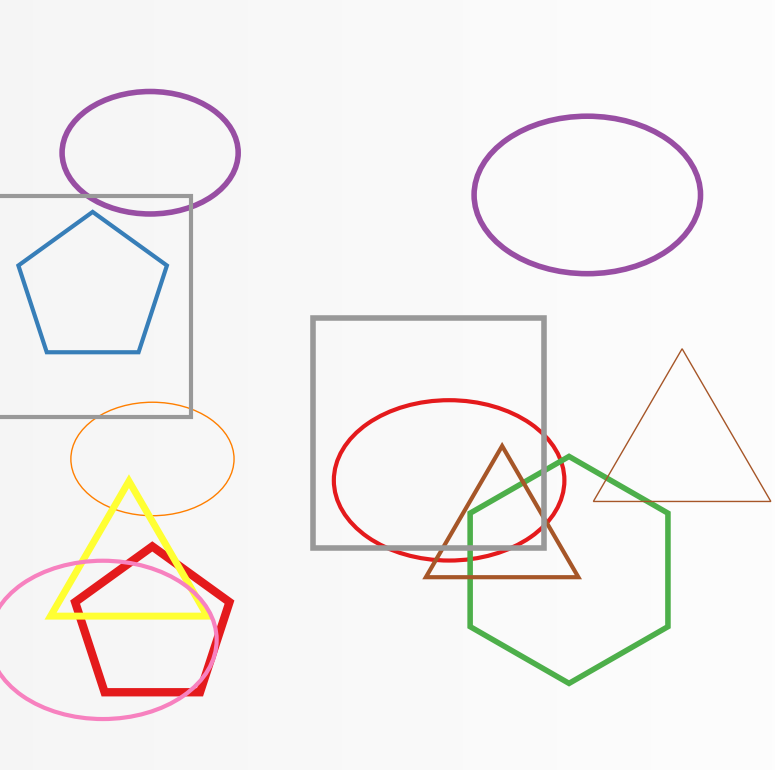[{"shape": "oval", "thickness": 1.5, "radius": 0.74, "center": [0.58, 0.376]}, {"shape": "pentagon", "thickness": 3, "radius": 0.52, "center": [0.197, 0.186]}, {"shape": "pentagon", "thickness": 1.5, "radius": 0.5, "center": [0.12, 0.624]}, {"shape": "hexagon", "thickness": 2, "radius": 0.74, "center": [0.734, 0.26]}, {"shape": "oval", "thickness": 2, "radius": 0.73, "center": [0.758, 0.747]}, {"shape": "oval", "thickness": 2, "radius": 0.57, "center": [0.194, 0.802]}, {"shape": "oval", "thickness": 0.5, "radius": 0.53, "center": [0.197, 0.404]}, {"shape": "triangle", "thickness": 2.5, "radius": 0.58, "center": [0.166, 0.258]}, {"shape": "triangle", "thickness": 1.5, "radius": 0.57, "center": [0.648, 0.307]}, {"shape": "triangle", "thickness": 0.5, "radius": 0.66, "center": [0.88, 0.415]}, {"shape": "oval", "thickness": 1.5, "radius": 0.73, "center": [0.133, 0.169]}, {"shape": "square", "thickness": 1.5, "radius": 0.72, "center": [0.103, 0.602]}, {"shape": "square", "thickness": 2, "radius": 0.75, "center": [0.552, 0.437]}]